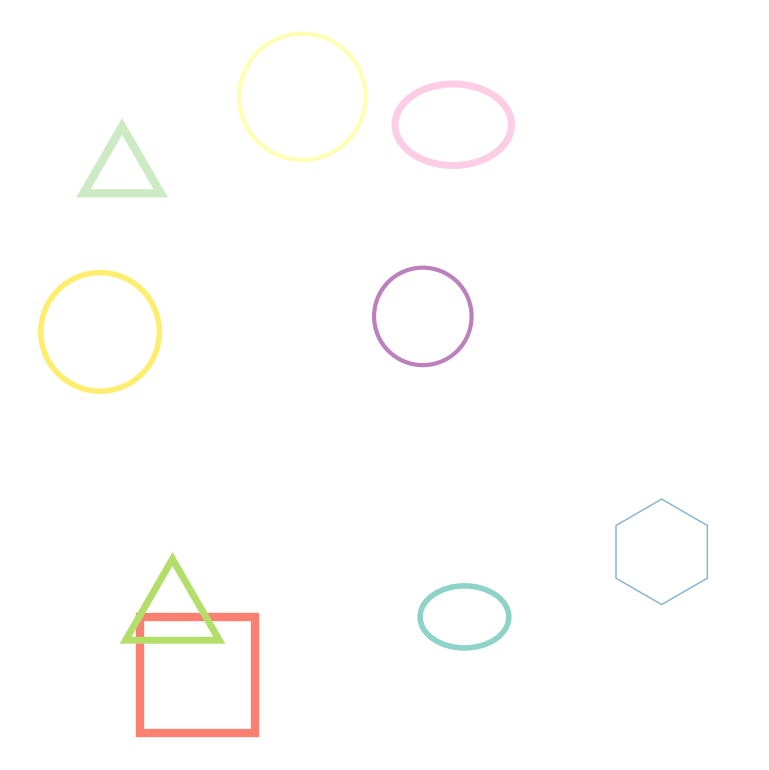[{"shape": "oval", "thickness": 2, "radius": 0.29, "center": [0.603, 0.199]}, {"shape": "circle", "thickness": 1.5, "radius": 0.41, "center": [0.393, 0.874]}, {"shape": "square", "thickness": 3, "radius": 0.38, "center": [0.256, 0.123]}, {"shape": "hexagon", "thickness": 0.5, "radius": 0.34, "center": [0.859, 0.283]}, {"shape": "triangle", "thickness": 2.5, "radius": 0.35, "center": [0.224, 0.204]}, {"shape": "oval", "thickness": 2.5, "radius": 0.38, "center": [0.589, 0.838]}, {"shape": "circle", "thickness": 1.5, "radius": 0.32, "center": [0.549, 0.589]}, {"shape": "triangle", "thickness": 3, "radius": 0.29, "center": [0.159, 0.778]}, {"shape": "circle", "thickness": 2, "radius": 0.38, "center": [0.13, 0.569]}]